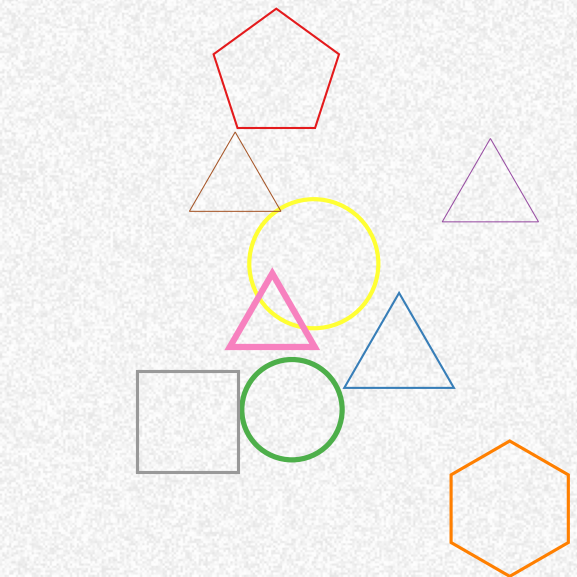[{"shape": "pentagon", "thickness": 1, "radius": 0.57, "center": [0.478, 0.87]}, {"shape": "triangle", "thickness": 1, "radius": 0.55, "center": [0.691, 0.382]}, {"shape": "circle", "thickness": 2.5, "radius": 0.43, "center": [0.506, 0.29]}, {"shape": "triangle", "thickness": 0.5, "radius": 0.48, "center": [0.849, 0.663]}, {"shape": "hexagon", "thickness": 1.5, "radius": 0.59, "center": [0.883, 0.118]}, {"shape": "circle", "thickness": 2, "radius": 0.56, "center": [0.543, 0.542]}, {"shape": "triangle", "thickness": 0.5, "radius": 0.46, "center": [0.407, 0.679]}, {"shape": "triangle", "thickness": 3, "radius": 0.42, "center": [0.472, 0.441]}, {"shape": "square", "thickness": 1.5, "radius": 0.44, "center": [0.325, 0.269]}]